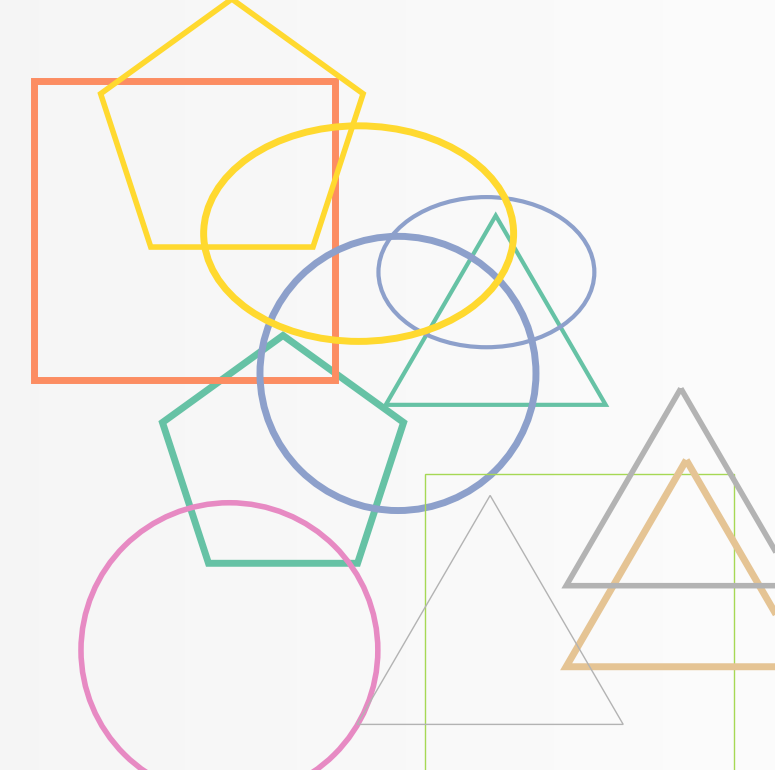[{"shape": "pentagon", "thickness": 2.5, "radius": 0.82, "center": [0.365, 0.401]}, {"shape": "triangle", "thickness": 1.5, "radius": 0.82, "center": [0.64, 0.556]}, {"shape": "square", "thickness": 2.5, "radius": 0.97, "center": [0.238, 0.701]}, {"shape": "circle", "thickness": 2.5, "radius": 0.89, "center": [0.514, 0.515]}, {"shape": "oval", "thickness": 1.5, "radius": 0.7, "center": [0.628, 0.647]}, {"shape": "circle", "thickness": 2, "radius": 0.96, "center": [0.296, 0.156]}, {"shape": "square", "thickness": 0.5, "radius": 1.0, "center": [0.748, 0.185]}, {"shape": "oval", "thickness": 2.5, "radius": 1.0, "center": [0.463, 0.697]}, {"shape": "pentagon", "thickness": 2, "radius": 0.89, "center": [0.299, 0.823]}, {"shape": "triangle", "thickness": 2.5, "radius": 0.89, "center": [0.886, 0.224]}, {"shape": "triangle", "thickness": 0.5, "radius": 0.99, "center": [0.632, 0.158]}, {"shape": "triangle", "thickness": 2, "radius": 0.85, "center": [0.878, 0.325]}]